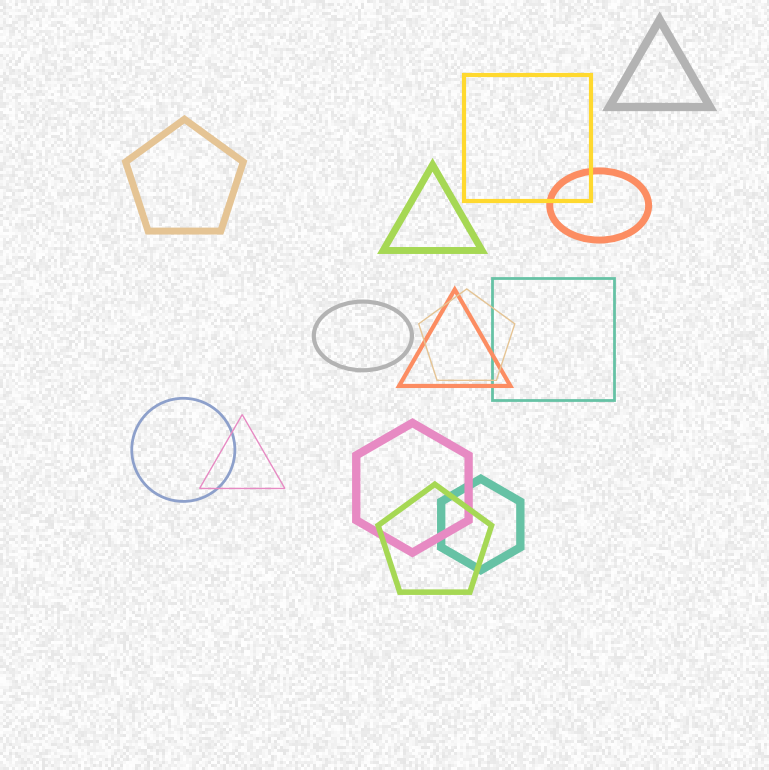[{"shape": "square", "thickness": 1, "radius": 0.4, "center": [0.718, 0.56]}, {"shape": "hexagon", "thickness": 3, "radius": 0.3, "center": [0.624, 0.319]}, {"shape": "triangle", "thickness": 1.5, "radius": 0.42, "center": [0.591, 0.541]}, {"shape": "oval", "thickness": 2.5, "radius": 0.32, "center": [0.778, 0.733]}, {"shape": "circle", "thickness": 1, "radius": 0.33, "center": [0.238, 0.416]}, {"shape": "triangle", "thickness": 0.5, "radius": 0.32, "center": [0.315, 0.398]}, {"shape": "hexagon", "thickness": 3, "radius": 0.42, "center": [0.536, 0.367]}, {"shape": "pentagon", "thickness": 2, "radius": 0.39, "center": [0.565, 0.294]}, {"shape": "triangle", "thickness": 2.5, "radius": 0.37, "center": [0.562, 0.712]}, {"shape": "square", "thickness": 1.5, "radius": 0.41, "center": [0.685, 0.821]}, {"shape": "pentagon", "thickness": 2.5, "radius": 0.4, "center": [0.24, 0.765]}, {"shape": "pentagon", "thickness": 0.5, "radius": 0.33, "center": [0.606, 0.559]}, {"shape": "triangle", "thickness": 3, "radius": 0.38, "center": [0.857, 0.899]}, {"shape": "oval", "thickness": 1.5, "radius": 0.32, "center": [0.471, 0.564]}]